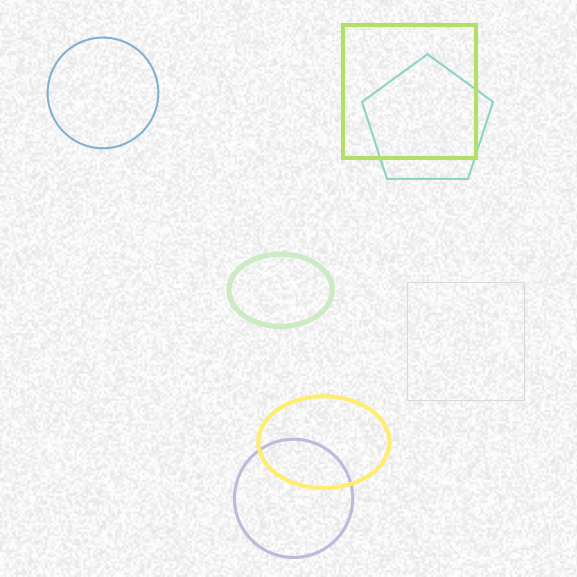[{"shape": "pentagon", "thickness": 1, "radius": 0.6, "center": [0.74, 0.786]}, {"shape": "circle", "thickness": 1.5, "radius": 0.51, "center": [0.508, 0.136]}, {"shape": "circle", "thickness": 1, "radius": 0.48, "center": [0.178, 0.838]}, {"shape": "square", "thickness": 2, "radius": 0.58, "center": [0.709, 0.84]}, {"shape": "square", "thickness": 0.5, "radius": 0.51, "center": [0.806, 0.409]}, {"shape": "oval", "thickness": 2.5, "radius": 0.45, "center": [0.486, 0.497]}, {"shape": "oval", "thickness": 2, "radius": 0.57, "center": [0.561, 0.233]}]